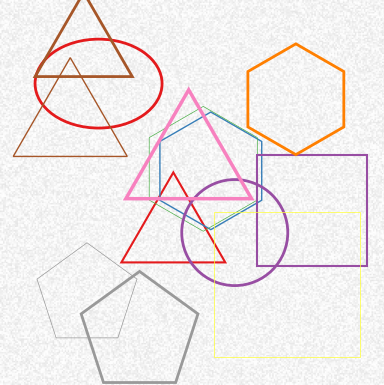[{"shape": "oval", "thickness": 2, "radius": 0.82, "center": [0.256, 0.783]}, {"shape": "triangle", "thickness": 1.5, "radius": 0.78, "center": [0.45, 0.396]}, {"shape": "hexagon", "thickness": 1, "radius": 0.76, "center": [0.548, 0.556]}, {"shape": "hexagon", "thickness": 0.5, "radius": 0.81, "center": [0.528, 0.561]}, {"shape": "circle", "thickness": 2, "radius": 0.69, "center": [0.61, 0.396]}, {"shape": "square", "thickness": 1.5, "radius": 0.72, "center": [0.811, 0.453]}, {"shape": "hexagon", "thickness": 2, "radius": 0.72, "center": [0.768, 0.742]}, {"shape": "square", "thickness": 0.5, "radius": 0.94, "center": [0.746, 0.261]}, {"shape": "triangle", "thickness": 1, "radius": 0.86, "center": [0.182, 0.679]}, {"shape": "triangle", "thickness": 2, "radius": 0.73, "center": [0.217, 0.874]}, {"shape": "triangle", "thickness": 2.5, "radius": 0.94, "center": [0.49, 0.578]}, {"shape": "pentagon", "thickness": 0.5, "radius": 0.68, "center": [0.226, 0.233]}, {"shape": "pentagon", "thickness": 2, "radius": 0.8, "center": [0.363, 0.135]}]